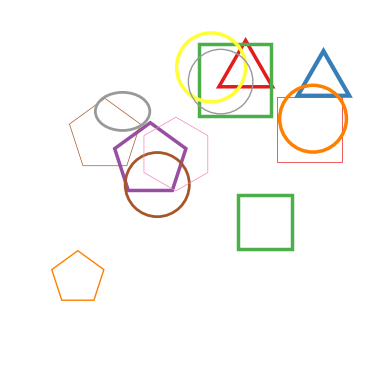[{"shape": "triangle", "thickness": 2.5, "radius": 0.4, "center": [0.638, 0.815]}, {"shape": "square", "thickness": 0.5, "radius": 0.42, "center": [0.804, 0.664]}, {"shape": "triangle", "thickness": 3, "radius": 0.39, "center": [0.84, 0.79]}, {"shape": "square", "thickness": 2.5, "radius": 0.35, "center": [0.688, 0.424]}, {"shape": "square", "thickness": 2.5, "radius": 0.47, "center": [0.611, 0.793]}, {"shape": "pentagon", "thickness": 2.5, "radius": 0.49, "center": [0.39, 0.584]}, {"shape": "circle", "thickness": 2.5, "radius": 0.43, "center": [0.813, 0.692]}, {"shape": "pentagon", "thickness": 1, "radius": 0.36, "center": [0.202, 0.278]}, {"shape": "circle", "thickness": 2.5, "radius": 0.45, "center": [0.548, 0.825]}, {"shape": "pentagon", "thickness": 0.5, "radius": 0.48, "center": [0.272, 0.648]}, {"shape": "circle", "thickness": 2, "radius": 0.42, "center": [0.408, 0.521]}, {"shape": "hexagon", "thickness": 0.5, "radius": 0.48, "center": [0.457, 0.6]}, {"shape": "circle", "thickness": 1, "radius": 0.42, "center": [0.573, 0.788]}, {"shape": "oval", "thickness": 2, "radius": 0.35, "center": [0.318, 0.711]}]